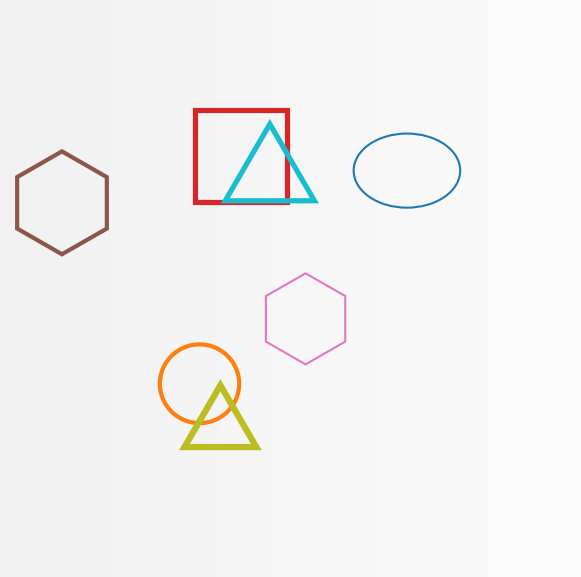[{"shape": "oval", "thickness": 1, "radius": 0.46, "center": [0.7, 0.704]}, {"shape": "circle", "thickness": 2, "radius": 0.34, "center": [0.343, 0.335]}, {"shape": "square", "thickness": 2.5, "radius": 0.4, "center": [0.414, 0.729]}, {"shape": "hexagon", "thickness": 2, "radius": 0.45, "center": [0.107, 0.648]}, {"shape": "hexagon", "thickness": 1, "radius": 0.39, "center": [0.526, 0.447]}, {"shape": "triangle", "thickness": 3, "radius": 0.36, "center": [0.379, 0.261]}, {"shape": "triangle", "thickness": 2.5, "radius": 0.44, "center": [0.464, 0.696]}]